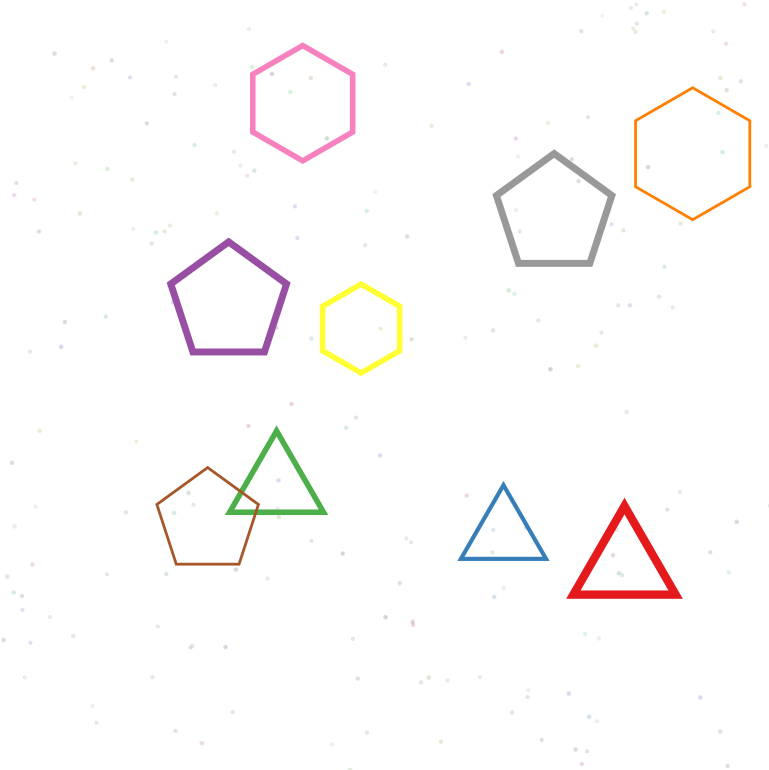[{"shape": "triangle", "thickness": 3, "radius": 0.38, "center": [0.811, 0.266]}, {"shape": "triangle", "thickness": 1.5, "radius": 0.32, "center": [0.654, 0.306]}, {"shape": "triangle", "thickness": 2, "radius": 0.35, "center": [0.359, 0.37]}, {"shape": "pentagon", "thickness": 2.5, "radius": 0.4, "center": [0.297, 0.607]}, {"shape": "hexagon", "thickness": 1, "radius": 0.43, "center": [0.9, 0.8]}, {"shape": "hexagon", "thickness": 2, "radius": 0.29, "center": [0.469, 0.573]}, {"shape": "pentagon", "thickness": 1, "radius": 0.35, "center": [0.27, 0.323]}, {"shape": "hexagon", "thickness": 2, "radius": 0.37, "center": [0.393, 0.866]}, {"shape": "pentagon", "thickness": 2.5, "radius": 0.39, "center": [0.72, 0.722]}]